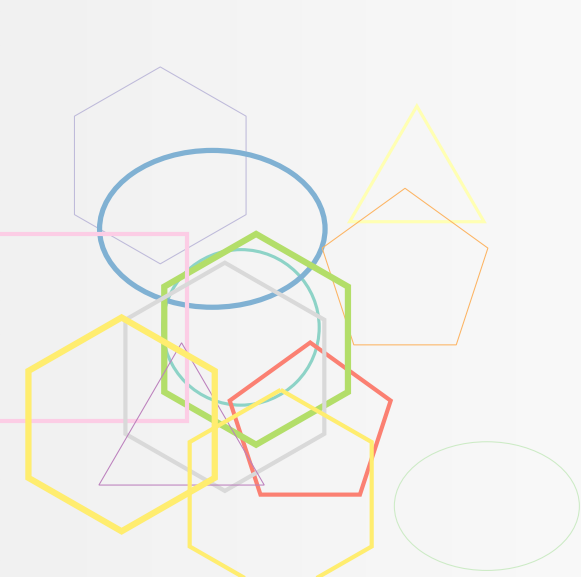[{"shape": "circle", "thickness": 1.5, "radius": 0.67, "center": [0.415, 0.432]}, {"shape": "triangle", "thickness": 1.5, "radius": 0.67, "center": [0.717, 0.682]}, {"shape": "hexagon", "thickness": 0.5, "radius": 0.85, "center": [0.276, 0.713]}, {"shape": "pentagon", "thickness": 2, "radius": 0.73, "center": [0.534, 0.26]}, {"shape": "oval", "thickness": 2.5, "radius": 0.97, "center": [0.365, 0.603]}, {"shape": "pentagon", "thickness": 0.5, "radius": 0.75, "center": [0.697, 0.523]}, {"shape": "hexagon", "thickness": 3, "radius": 0.91, "center": [0.441, 0.412]}, {"shape": "square", "thickness": 2, "radius": 0.81, "center": [0.16, 0.432]}, {"shape": "hexagon", "thickness": 2, "radius": 0.99, "center": [0.387, 0.347]}, {"shape": "triangle", "thickness": 0.5, "radius": 0.82, "center": [0.312, 0.241]}, {"shape": "oval", "thickness": 0.5, "radius": 0.8, "center": [0.838, 0.123]}, {"shape": "hexagon", "thickness": 2, "radius": 0.9, "center": [0.483, 0.143]}, {"shape": "hexagon", "thickness": 3, "radius": 0.93, "center": [0.209, 0.264]}]